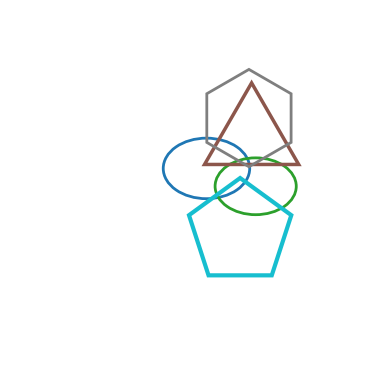[{"shape": "oval", "thickness": 2, "radius": 0.56, "center": [0.536, 0.563]}, {"shape": "oval", "thickness": 2, "radius": 0.53, "center": [0.664, 0.516]}, {"shape": "triangle", "thickness": 2.5, "radius": 0.71, "center": [0.654, 0.643]}, {"shape": "hexagon", "thickness": 2, "radius": 0.63, "center": [0.647, 0.693]}, {"shape": "pentagon", "thickness": 3, "radius": 0.7, "center": [0.624, 0.398]}]